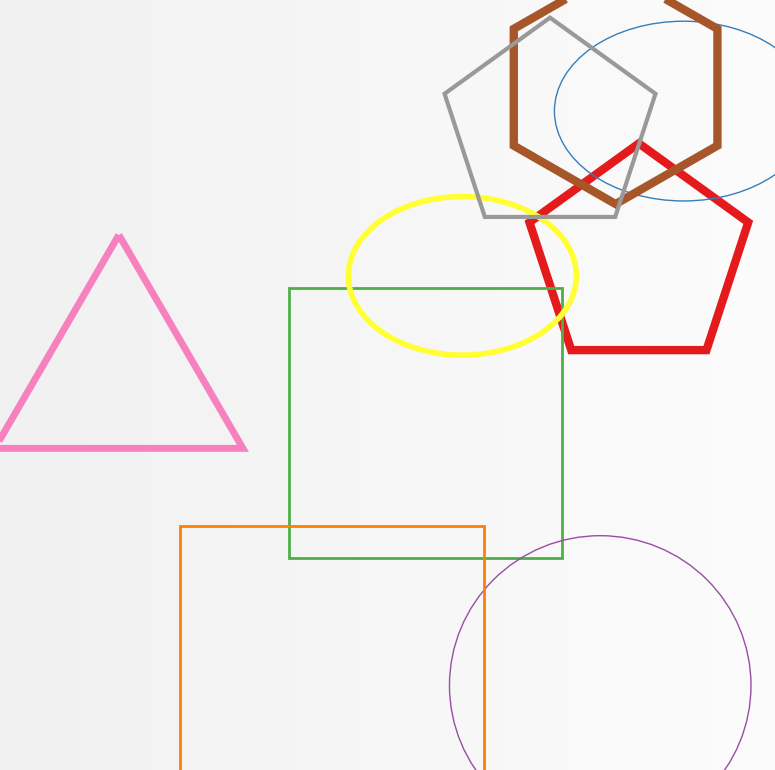[{"shape": "pentagon", "thickness": 3, "radius": 0.74, "center": [0.824, 0.665]}, {"shape": "oval", "thickness": 0.5, "radius": 0.83, "center": [0.882, 0.856]}, {"shape": "square", "thickness": 1, "radius": 0.88, "center": [0.549, 0.451]}, {"shape": "circle", "thickness": 0.5, "radius": 0.97, "center": [0.774, 0.11]}, {"shape": "square", "thickness": 1, "radius": 0.98, "center": [0.429, 0.121]}, {"shape": "oval", "thickness": 2, "radius": 0.74, "center": [0.597, 0.642]}, {"shape": "hexagon", "thickness": 3, "radius": 0.76, "center": [0.794, 0.887]}, {"shape": "triangle", "thickness": 2.5, "radius": 0.92, "center": [0.153, 0.51]}, {"shape": "pentagon", "thickness": 1.5, "radius": 0.72, "center": [0.71, 0.834]}]